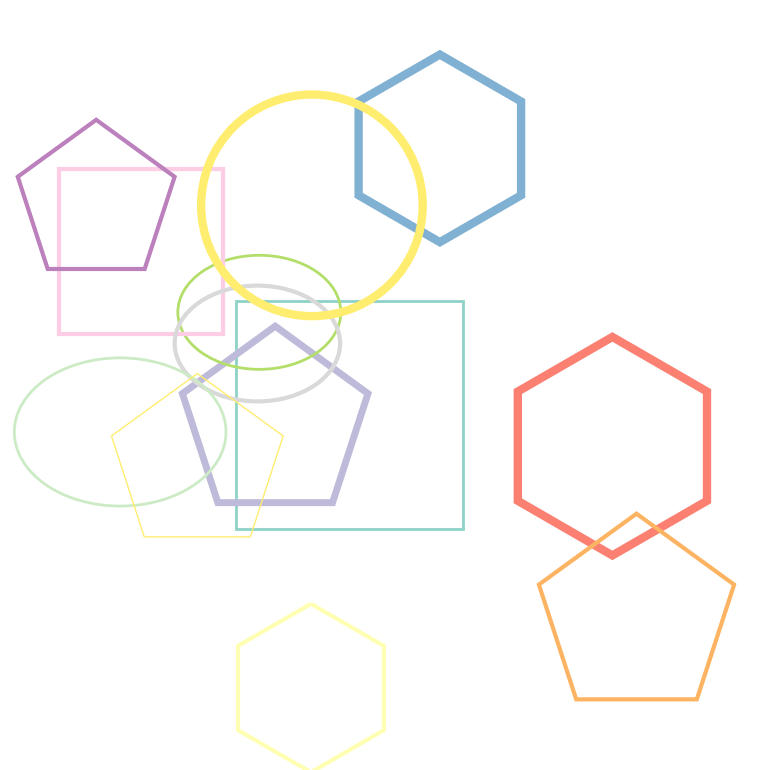[{"shape": "square", "thickness": 1, "radius": 0.74, "center": [0.454, 0.461]}, {"shape": "hexagon", "thickness": 1.5, "radius": 0.55, "center": [0.404, 0.106]}, {"shape": "pentagon", "thickness": 2.5, "radius": 0.63, "center": [0.357, 0.45]}, {"shape": "hexagon", "thickness": 3, "radius": 0.71, "center": [0.795, 0.421]}, {"shape": "hexagon", "thickness": 3, "radius": 0.61, "center": [0.571, 0.807]}, {"shape": "pentagon", "thickness": 1.5, "radius": 0.67, "center": [0.827, 0.2]}, {"shape": "oval", "thickness": 1, "radius": 0.53, "center": [0.337, 0.594]}, {"shape": "square", "thickness": 1.5, "radius": 0.53, "center": [0.183, 0.673]}, {"shape": "oval", "thickness": 1.5, "radius": 0.54, "center": [0.334, 0.554]}, {"shape": "pentagon", "thickness": 1.5, "radius": 0.54, "center": [0.125, 0.737]}, {"shape": "oval", "thickness": 1, "radius": 0.69, "center": [0.156, 0.439]}, {"shape": "pentagon", "thickness": 0.5, "radius": 0.59, "center": [0.256, 0.398]}, {"shape": "circle", "thickness": 3, "radius": 0.72, "center": [0.405, 0.733]}]